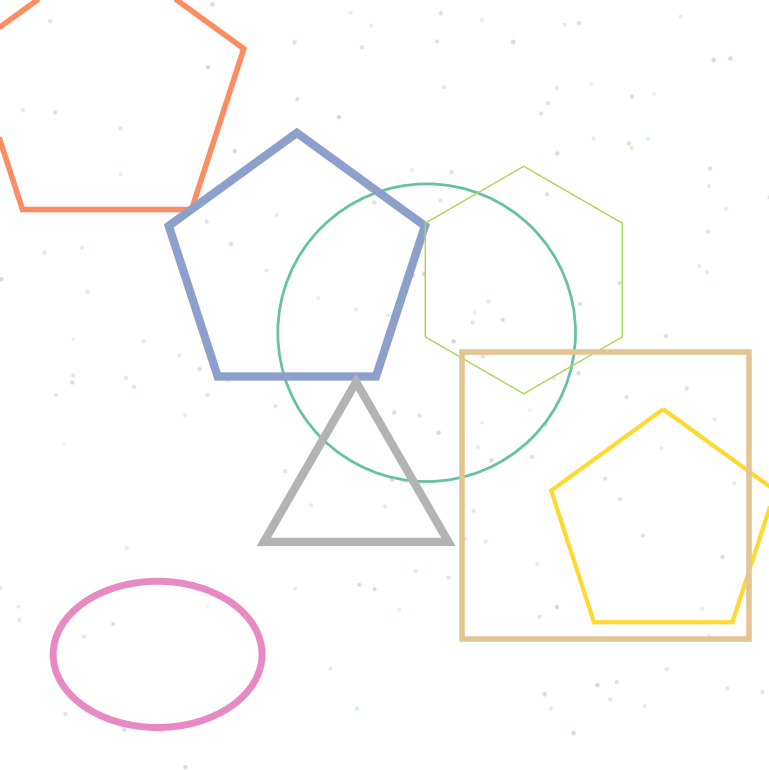[{"shape": "circle", "thickness": 1, "radius": 0.97, "center": [0.554, 0.568]}, {"shape": "pentagon", "thickness": 2, "radius": 0.93, "center": [0.139, 0.879]}, {"shape": "pentagon", "thickness": 3, "radius": 0.87, "center": [0.386, 0.653]}, {"shape": "oval", "thickness": 2.5, "radius": 0.68, "center": [0.205, 0.15]}, {"shape": "hexagon", "thickness": 0.5, "radius": 0.74, "center": [0.68, 0.636]}, {"shape": "pentagon", "thickness": 1.5, "radius": 0.76, "center": [0.861, 0.316]}, {"shape": "square", "thickness": 2, "radius": 0.93, "center": [0.787, 0.357]}, {"shape": "triangle", "thickness": 3, "radius": 0.69, "center": [0.463, 0.365]}]